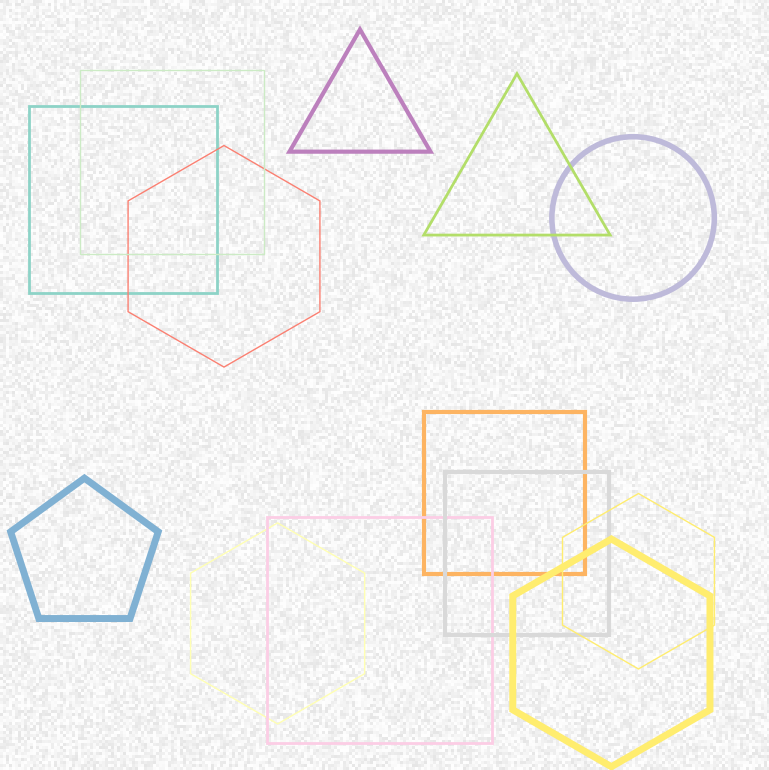[{"shape": "square", "thickness": 1, "radius": 0.61, "center": [0.16, 0.741]}, {"shape": "hexagon", "thickness": 0.5, "radius": 0.65, "center": [0.361, 0.19]}, {"shape": "circle", "thickness": 2, "radius": 0.53, "center": [0.822, 0.717]}, {"shape": "hexagon", "thickness": 0.5, "radius": 0.72, "center": [0.291, 0.667]}, {"shape": "pentagon", "thickness": 2.5, "radius": 0.5, "center": [0.11, 0.278]}, {"shape": "square", "thickness": 1.5, "radius": 0.52, "center": [0.655, 0.359]}, {"shape": "triangle", "thickness": 1, "radius": 0.7, "center": [0.671, 0.765]}, {"shape": "square", "thickness": 1, "radius": 0.73, "center": [0.493, 0.182]}, {"shape": "square", "thickness": 1.5, "radius": 0.53, "center": [0.684, 0.281]}, {"shape": "triangle", "thickness": 1.5, "radius": 0.53, "center": [0.468, 0.856]}, {"shape": "square", "thickness": 0.5, "radius": 0.6, "center": [0.224, 0.789]}, {"shape": "hexagon", "thickness": 2.5, "radius": 0.74, "center": [0.794, 0.152]}, {"shape": "hexagon", "thickness": 0.5, "radius": 0.57, "center": [0.829, 0.245]}]